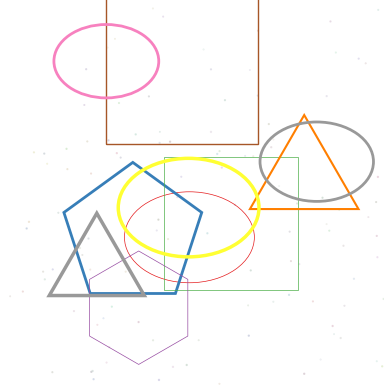[{"shape": "oval", "thickness": 0.5, "radius": 0.84, "center": [0.492, 0.384]}, {"shape": "pentagon", "thickness": 2, "radius": 0.94, "center": [0.345, 0.39]}, {"shape": "square", "thickness": 0.5, "radius": 0.87, "center": [0.6, 0.42]}, {"shape": "hexagon", "thickness": 0.5, "radius": 0.74, "center": [0.36, 0.201]}, {"shape": "triangle", "thickness": 1.5, "radius": 0.81, "center": [0.79, 0.538]}, {"shape": "oval", "thickness": 2.5, "radius": 0.91, "center": [0.49, 0.461]}, {"shape": "square", "thickness": 1, "radius": 0.99, "center": [0.474, 0.824]}, {"shape": "oval", "thickness": 2, "radius": 0.68, "center": [0.276, 0.841]}, {"shape": "triangle", "thickness": 2.5, "radius": 0.71, "center": [0.251, 0.304]}, {"shape": "oval", "thickness": 2, "radius": 0.74, "center": [0.823, 0.58]}]